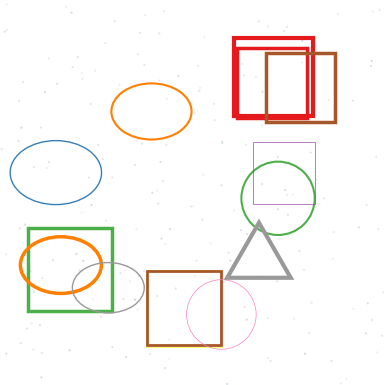[{"shape": "square", "thickness": 2.5, "radius": 0.45, "center": [0.707, 0.786]}, {"shape": "square", "thickness": 3, "radius": 0.51, "center": [0.709, 0.8]}, {"shape": "oval", "thickness": 1, "radius": 0.59, "center": [0.145, 0.552]}, {"shape": "square", "thickness": 2.5, "radius": 0.54, "center": [0.182, 0.299]}, {"shape": "circle", "thickness": 1.5, "radius": 0.48, "center": [0.722, 0.485]}, {"shape": "square", "thickness": 0.5, "radius": 0.4, "center": [0.739, 0.551]}, {"shape": "oval", "thickness": 1.5, "radius": 0.52, "center": [0.393, 0.711]}, {"shape": "oval", "thickness": 2.5, "radius": 0.53, "center": [0.158, 0.311]}, {"shape": "square", "thickness": 0.5, "radius": 0.5, "center": [0.479, 0.198]}, {"shape": "square", "thickness": 2.5, "radius": 0.45, "center": [0.781, 0.773]}, {"shape": "square", "thickness": 2, "radius": 0.48, "center": [0.478, 0.2]}, {"shape": "circle", "thickness": 0.5, "radius": 0.45, "center": [0.575, 0.183]}, {"shape": "oval", "thickness": 1, "radius": 0.47, "center": [0.281, 0.253]}, {"shape": "triangle", "thickness": 3, "radius": 0.48, "center": [0.673, 0.326]}]